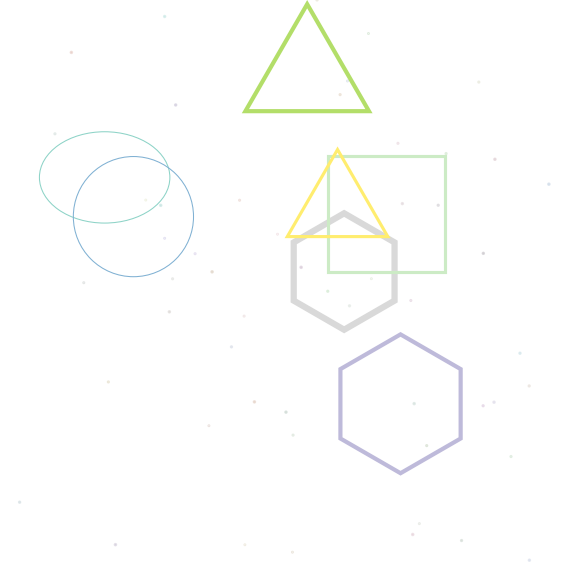[{"shape": "oval", "thickness": 0.5, "radius": 0.56, "center": [0.181, 0.692]}, {"shape": "hexagon", "thickness": 2, "radius": 0.6, "center": [0.694, 0.3]}, {"shape": "circle", "thickness": 0.5, "radius": 0.52, "center": [0.231, 0.624]}, {"shape": "triangle", "thickness": 2, "radius": 0.62, "center": [0.532, 0.868]}, {"shape": "hexagon", "thickness": 3, "radius": 0.5, "center": [0.596, 0.529]}, {"shape": "square", "thickness": 1.5, "radius": 0.5, "center": [0.669, 0.629]}, {"shape": "triangle", "thickness": 1.5, "radius": 0.5, "center": [0.585, 0.64]}]